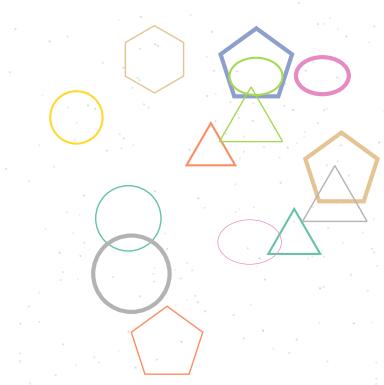[{"shape": "circle", "thickness": 1, "radius": 0.42, "center": [0.333, 0.433]}, {"shape": "triangle", "thickness": 1.5, "radius": 0.39, "center": [0.764, 0.379]}, {"shape": "pentagon", "thickness": 1, "radius": 0.49, "center": [0.434, 0.107]}, {"shape": "triangle", "thickness": 1.5, "radius": 0.37, "center": [0.548, 0.607]}, {"shape": "pentagon", "thickness": 3, "radius": 0.49, "center": [0.666, 0.829]}, {"shape": "oval", "thickness": 3, "radius": 0.34, "center": [0.837, 0.803]}, {"shape": "oval", "thickness": 0.5, "radius": 0.41, "center": [0.648, 0.371]}, {"shape": "triangle", "thickness": 1, "radius": 0.47, "center": [0.652, 0.68]}, {"shape": "oval", "thickness": 1.5, "radius": 0.35, "center": [0.665, 0.802]}, {"shape": "circle", "thickness": 1.5, "radius": 0.34, "center": [0.199, 0.695]}, {"shape": "hexagon", "thickness": 1, "radius": 0.44, "center": [0.401, 0.846]}, {"shape": "pentagon", "thickness": 3, "radius": 0.49, "center": [0.887, 0.557]}, {"shape": "circle", "thickness": 3, "radius": 0.5, "center": [0.341, 0.289]}, {"shape": "triangle", "thickness": 1, "radius": 0.48, "center": [0.87, 0.473]}]